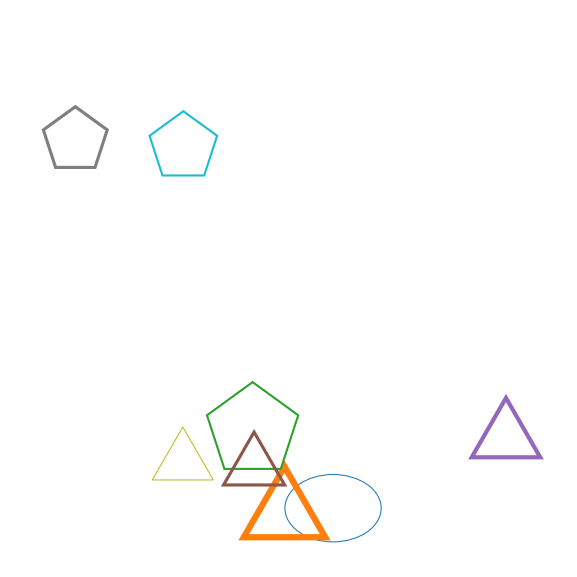[{"shape": "oval", "thickness": 0.5, "radius": 0.42, "center": [0.577, 0.119]}, {"shape": "triangle", "thickness": 3, "radius": 0.41, "center": [0.493, 0.11]}, {"shape": "pentagon", "thickness": 1, "radius": 0.42, "center": [0.437, 0.254]}, {"shape": "triangle", "thickness": 2, "radius": 0.34, "center": [0.876, 0.242]}, {"shape": "triangle", "thickness": 1.5, "radius": 0.31, "center": [0.44, 0.19]}, {"shape": "pentagon", "thickness": 1.5, "radius": 0.29, "center": [0.13, 0.756]}, {"shape": "triangle", "thickness": 0.5, "radius": 0.31, "center": [0.317, 0.199]}, {"shape": "pentagon", "thickness": 1, "radius": 0.31, "center": [0.317, 0.745]}]